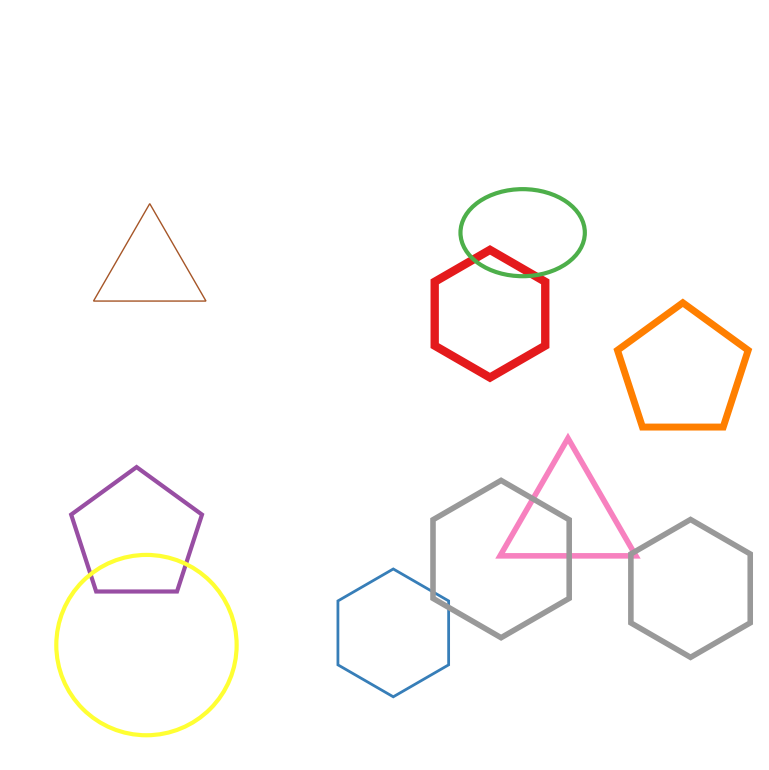[{"shape": "hexagon", "thickness": 3, "radius": 0.41, "center": [0.636, 0.593]}, {"shape": "hexagon", "thickness": 1, "radius": 0.42, "center": [0.511, 0.178]}, {"shape": "oval", "thickness": 1.5, "radius": 0.4, "center": [0.679, 0.698]}, {"shape": "pentagon", "thickness": 1.5, "radius": 0.45, "center": [0.177, 0.304]}, {"shape": "pentagon", "thickness": 2.5, "radius": 0.45, "center": [0.887, 0.518]}, {"shape": "circle", "thickness": 1.5, "radius": 0.59, "center": [0.19, 0.162]}, {"shape": "triangle", "thickness": 0.5, "radius": 0.42, "center": [0.194, 0.651]}, {"shape": "triangle", "thickness": 2, "radius": 0.51, "center": [0.738, 0.329]}, {"shape": "hexagon", "thickness": 2, "radius": 0.51, "center": [0.651, 0.274]}, {"shape": "hexagon", "thickness": 2, "radius": 0.45, "center": [0.897, 0.236]}]